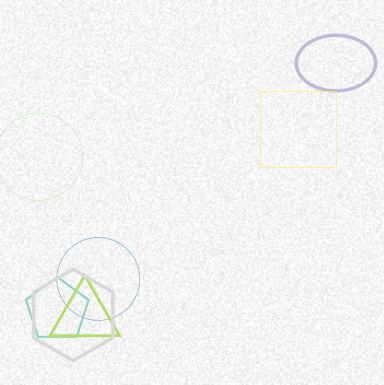[{"shape": "pentagon", "thickness": 1.5, "radius": 0.43, "center": [0.149, 0.195]}, {"shape": "oval", "thickness": 2.5, "radius": 0.52, "center": [0.873, 0.836]}, {"shape": "circle", "thickness": 0.5, "radius": 0.54, "center": [0.255, 0.275]}, {"shape": "triangle", "thickness": 2, "radius": 0.52, "center": [0.22, 0.18]}, {"shape": "hexagon", "thickness": 2.5, "radius": 0.59, "center": [0.19, 0.182]}, {"shape": "circle", "thickness": 0.5, "radius": 0.57, "center": [0.101, 0.593]}, {"shape": "square", "thickness": 0.5, "radius": 0.49, "center": [0.774, 0.666]}]